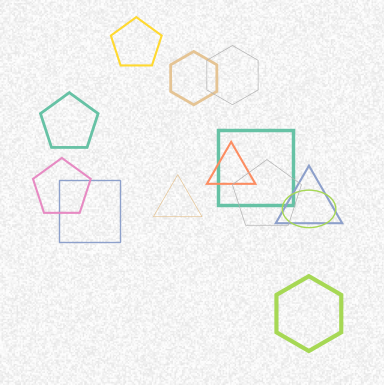[{"shape": "pentagon", "thickness": 2, "radius": 0.39, "center": [0.18, 0.681]}, {"shape": "square", "thickness": 2.5, "radius": 0.49, "center": [0.663, 0.566]}, {"shape": "triangle", "thickness": 1.5, "radius": 0.36, "center": [0.6, 0.559]}, {"shape": "triangle", "thickness": 1.5, "radius": 0.5, "center": [0.802, 0.47]}, {"shape": "square", "thickness": 1, "radius": 0.4, "center": [0.233, 0.452]}, {"shape": "pentagon", "thickness": 1.5, "radius": 0.39, "center": [0.161, 0.511]}, {"shape": "oval", "thickness": 1, "radius": 0.35, "center": [0.803, 0.457]}, {"shape": "hexagon", "thickness": 3, "radius": 0.49, "center": [0.802, 0.185]}, {"shape": "pentagon", "thickness": 1.5, "radius": 0.35, "center": [0.354, 0.886]}, {"shape": "triangle", "thickness": 0.5, "radius": 0.36, "center": [0.462, 0.474]}, {"shape": "hexagon", "thickness": 2, "radius": 0.35, "center": [0.503, 0.797]}, {"shape": "hexagon", "thickness": 0.5, "radius": 0.38, "center": [0.604, 0.805]}, {"shape": "pentagon", "thickness": 0.5, "radius": 0.47, "center": [0.693, 0.491]}]